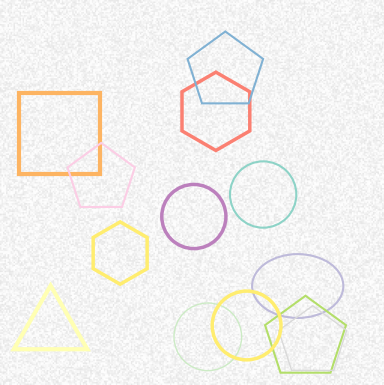[{"shape": "circle", "thickness": 1.5, "radius": 0.43, "center": [0.684, 0.495]}, {"shape": "triangle", "thickness": 3, "radius": 0.55, "center": [0.131, 0.148]}, {"shape": "oval", "thickness": 1.5, "radius": 0.59, "center": [0.773, 0.257]}, {"shape": "hexagon", "thickness": 2.5, "radius": 0.51, "center": [0.561, 0.711]}, {"shape": "pentagon", "thickness": 1.5, "radius": 0.52, "center": [0.585, 0.815]}, {"shape": "square", "thickness": 3, "radius": 0.53, "center": [0.154, 0.653]}, {"shape": "pentagon", "thickness": 1.5, "radius": 0.55, "center": [0.794, 0.121]}, {"shape": "pentagon", "thickness": 1.5, "radius": 0.46, "center": [0.263, 0.537]}, {"shape": "pentagon", "thickness": 1, "radius": 0.46, "center": [0.812, 0.113]}, {"shape": "circle", "thickness": 2.5, "radius": 0.42, "center": [0.504, 0.438]}, {"shape": "circle", "thickness": 1, "radius": 0.44, "center": [0.54, 0.125]}, {"shape": "circle", "thickness": 2.5, "radius": 0.45, "center": [0.64, 0.155]}, {"shape": "hexagon", "thickness": 2.5, "radius": 0.4, "center": [0.312, 0.343]}]